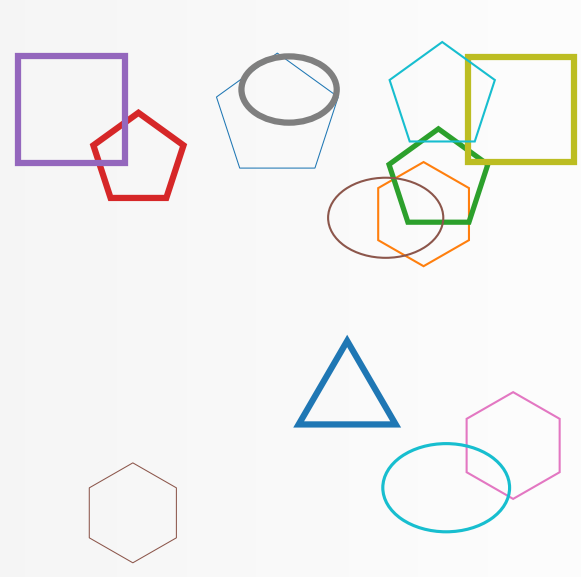[{"shape": "triangle", "thickness": 3, "radius": 0.48, "center": [0.597, 0.312]}, {"shape": "pentagon", "thickness": 0.5, "radius": 0.55, "center": [0.477, 0.797]}, {"shape": "hexagon", "thickness": 1, "radius": 0.45, "center": [0.729, 0.628]}, {"shape": "pentagon", "thickness": 2.5, "radius": 0.45, "center": [0.754, 0.687]}, {"shape": "pentagon", "thickness": 3, "radius": 0.41, "center": [0.238, 0.722]}, {"shape": "square", "thickness": 3, "radius": 0.46, "center": [0.123, 0.809]}, {"shape": "oval", "thickness": 1, "radius": 0.5, "center": [0.664, 0.622]}, {"shape": "hexagon", "thickness": 0.5, "radius": 0.43, "center": [0.229, 0.111]}, {"shape": "hexagon", "thickness": 1, "radius": 0.46, "center": [0.883, 0.228]}, {"shape": "oval", "thickness": 3, "radius": 0.41, "center": [0.497, 0.844]}, {"shape": "square", "thickness": 3, "radius": 0.45, "center": [0.896, 0.81]}, {"shape": "oval", "thickness": 1.5, "radius": 0.55, "center": [0.768, 0.155]}, {"shape": "pentagon", "thickness": 1, "radius": 0.48, "center": [0.761, 0.831]}]